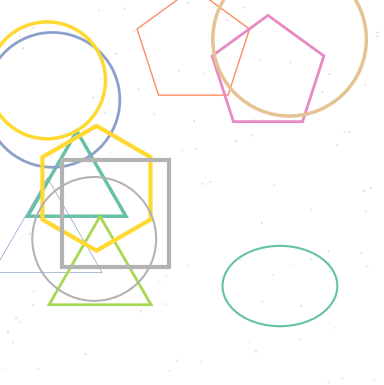[{"shape": "triangle", "thickness": 2.5, "radius": 0.74, "center": [0.2, 0.512]}, {"shape": "oval", "thickness": 1.5, "radius": 0.75, "center": [0.727, 0.257]}, {"shape": "pentagon", "thickness": 1, "radius": 0.77, "center": [0.502, 0.877]}, {"shape": "triangle", "thickness": 0.5, "radius": 0.82, "center": [0.123, 0.374]}, {"shape": "circle", "thickness": 2, "radius": 0.88, "center": [0.136, 0.741]}, {"shape": "pentagon", "thickness": 2, "radius": 0.76, "center": [0.696, 0.807]}, {"shape": "triangle", "thickness": 2, "radius": 0.77, "center": [0.26, 0.285]}, {"shape": "circle", "thickness": 2.5, "radius": 0.76, "center": [0.122, 0.791]}, {"shape": "hexagon", "thickness": 3, "radius": 0.81, "center": [0.251, 0.511]}, {"shape": "circle", "thickness": 2.5, "radius": 1.0, "center": [0.752, 0.898]}, {"shape": "circle", "thickness": 1.5, "radius": 0.8, "center": [0.245, 0.379]}, {"shape": "square", "thickness": 3, "radius": 0.7, "center": [0.301, 0.445]}]